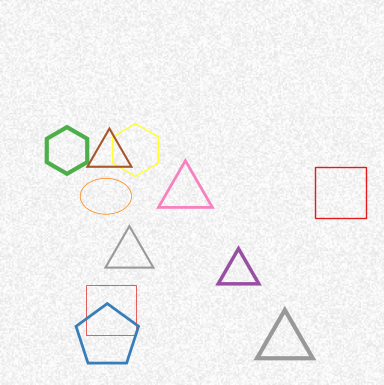[{"shape": "square", "thickness": 1, "radius": 0.33, "center": [0.885, 0.5]}, {"shape": "square", "thickness": 0.5, "radius": 0.33, "center": [0.288, 0.195]}, {"shape": "pentagon", "thickness": 2, "radius": 0.43, "center": [0.279, 0.126]}, {"shape": "hexagon", "thickness": 3, "radius": 0.3, "center": [0.174, 0.609]}, {"shape": "triangle", "thickness": 2.5, "radius": 0.3, "center": [0.619, 0.293]}, {"shape": "oval", "thickness": 0.5, "radius": 0.33, "center": [0.275, 0.49]}, {"shape": "hexagon", "thickness": 1, "radius": 0.34, "center": [0.352, 0.61]}, {"shape": "triangle", "thickness": 1.5, "radius": 0.33, "center": [0.284, 0.6]}, {"shape": "triangle", "thickness": 2, "radius": 0.4, "center": [0.482, 0.502]}, {"shape": "triangle", "thickness": 3, "radius": 0.42, "center": [0.74, 0.111]}, {"shape": "triangle", "thickness": 1.5, "radius": 0.36, "center": [0.336, 0.341]}]